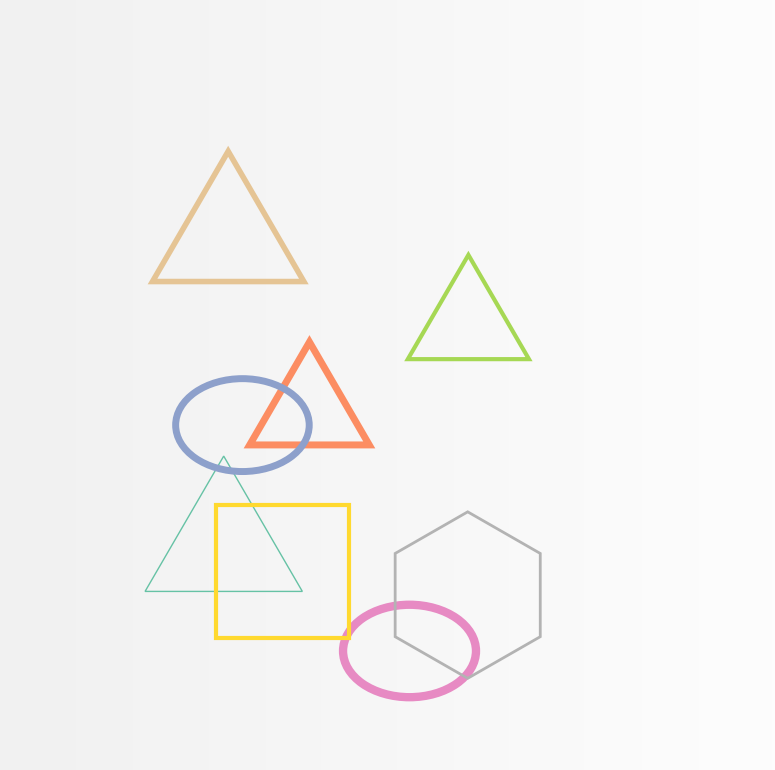[{"shape": "triangle", "thickness": 0.5, "radius": 0.59, "center": [0.289, 0.291]}, {"shape": "triangle", "thickness": 2.5, "radius": 0.45, "center": [0.399, 0.467]}, {"shape": "oval", "thickness": 2.5, "radius": 0.43, "center": [0.313, 0.448]}, {"shape": "oval", "thickness": 3, "radius": 0.43, "center": [0.528, 0.155]}, {"shape": "triangle", "thickness": 1.5, "radius": 0.45, "center": [0.604, 0.579]}, {"shape": "square", "thickness": 1.5, "radius": 0.43, "center": [0.365, 0.258]}, {"shape": "triangle", "thickness": 2, "radius": 0.56, "center": [0.294, 0.691]}, {"shape": "hexagon", "thickness": 1, "radius": 0.54, "center": [0.603, 0.227]}]